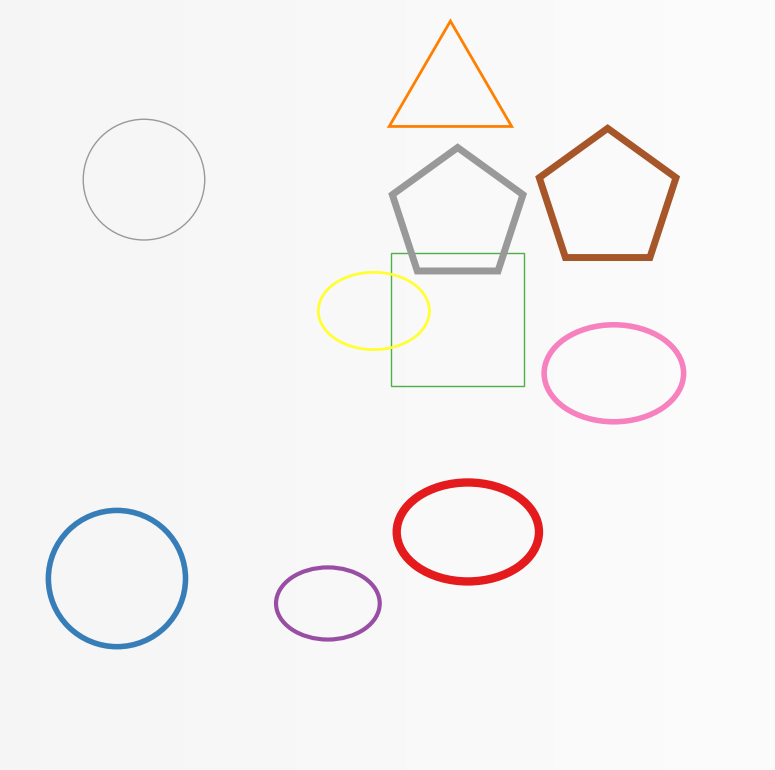[{"shape": "oval", "thickness": 3, "radius": 0.46, "center": [0.604, 0.309]}, {"shape": "circle", "thickness": 2, "radius": 0.44, "center": [0.151, 0.249]}, {"shape": "square", "thickness": 0.5, "radius": 0.43, "center": [0.59, 0.585]}, {"shape": "oval", "thickness": 1.5, "radius": 0.33, "center": [0.423, 0.216]}, {"shape": "triangle", "thickness": 1, "radius": 0.46, "center": [0.581, 0.881]}, {"shape": "oval", "thickness": 1, "radius": 0.36, "center": [0.482, 0.596]}, {"shape": "pentagon", "thickness": 2.5, "radius": 0.46, "center": [0.784, 0.741]}, {"shape": "oval", "thickness": 2, "radius": 0.45, "center": [0.792, 0.515]}, {"shape": "circle", "thickness": 0.5, "radius": 0.39, "center": [0.186, 0.767]}, {"shape": "pentagon", "thickness": 2.5, "radius": 0.44, "center": [0.591, 0.72]}]